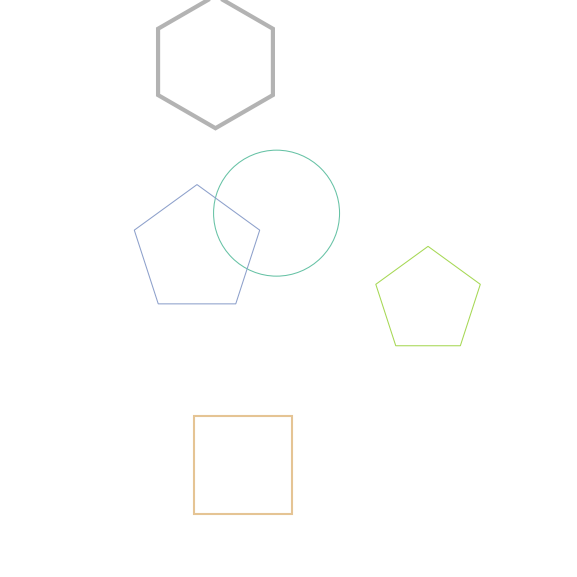[{"shape": "circle", "thickness": 0.5, "radius": 0.55, "center": [0.479, 0.63]}, {"shape": "pentagon", "thickness": 0.5, "radius": 0.57, "center": [0.341, 0.565]}, {"shape": "pentagon", "thickness": 0.5, "radius": 0.48, "center": [0.741, 0.477]}, {"shape": "square", "thickness": 1, "radius": 0.42, "center": [0.421, 0.194]}, {"shape": "hexagon", "thickness": 2, "radius": 0.57, "center": [0.373, 0.892]}]